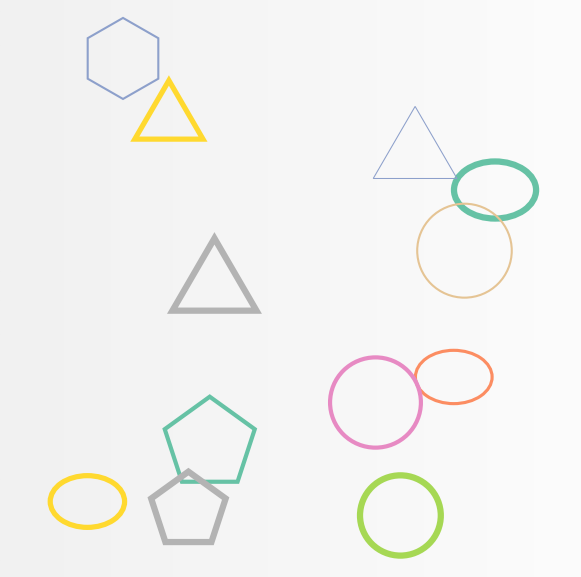[{"shape": "oval", "thickness": 3, "radius": 0.35, "center": [0.852, 0.67]}, {"shape": "pentagon", "thickness": 2, "radius": 0.41, "center": [0.361, 0.231]}, {"shape": "oval", "thickness": 1.5, "radius": 0.33, "center": [0.781, 0.346]}, {"shape": "triangle", "thickness": 0.5, "radius": 0.42, "center": [0.714, 0.732]}, {"shape": "hexagon", "thickness": 1, "radius": 0.35, "center": [0.212, 0.898]}, {"shape": "circle", "thickness": 2, "radius": 0.39, "center": [0.646, 0.302]}, {"shape": "circle", "thickness": 3, "radius": 0.35, "center": [0.689, 0.107]}, {"shape": "triangle", "thickness": 2.5, "radius": 0.34, "center": [0.291, 0.792]}, {"shape": "oval", "thickness": 2.5, "radius": 0.32, "center": [0.15, 0.131]}, {"shape": "circle", "thickness": 1, "radius": 0.41, "center": [0.799, 0.565]}, {"shape": "pentagon", "thickness": 3, "radius": 0.34, "center": [0.324, 0.115]}, {"shape": "triangle", "thickness": 3, "radius": 0.42, "center": [0.369, 0.503]}]